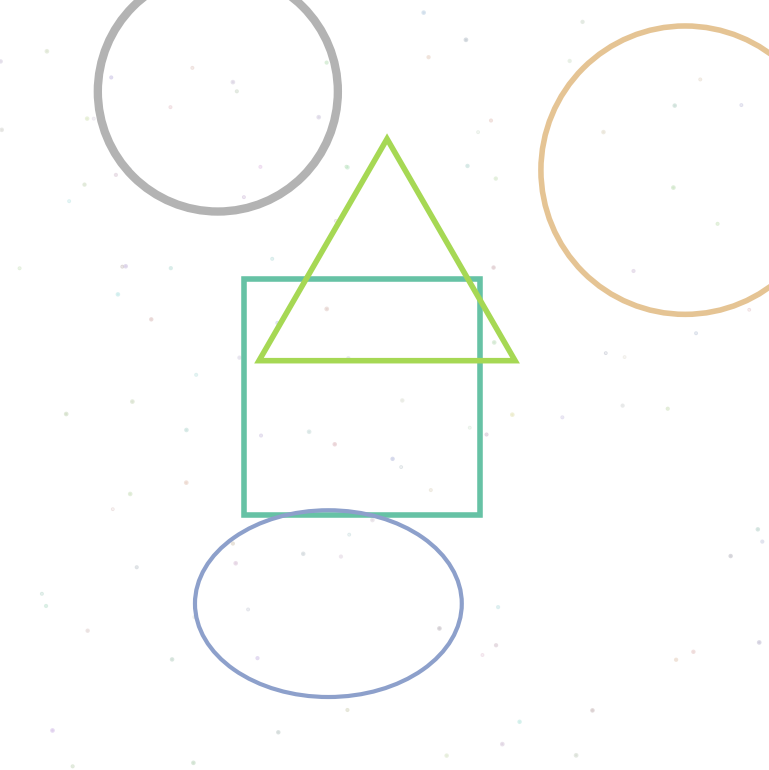[{"shape": "square", "thickness": 2, "radius": 0.77, "center": [0.47, 0.484]}, {"shape": "oval", "thickness": 1.5, "radius": 0.87, "center": [0.426, 0.216]}, {"shape": "triangle", "thickness": 2, "radius": 0.96, "center": [0.503, 0.628]}, {"shape": "circle", "thickness": 2, "radius": 0.94, "center": [0.89, 0.779]}, {"shape": "circle", "thickness": 3, "radius": 0.78, "center": [0.283, 0.881]}]